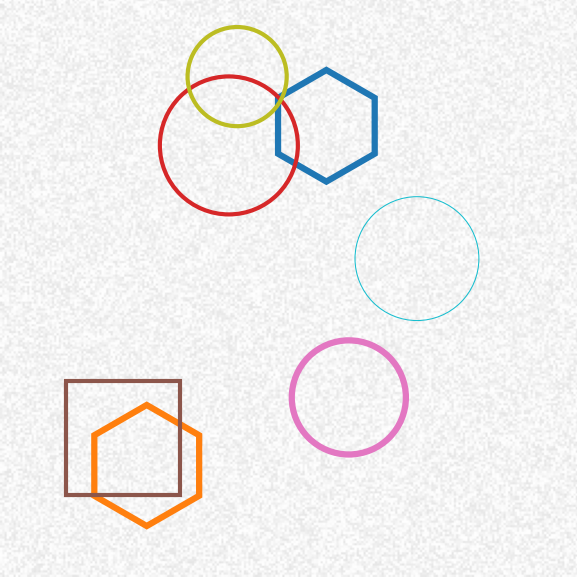[{"shape": "hexagon", "thickness": 3, "radius": 0.48, "center": [0.565, 0.781]}, {"shape": "hexagon", "thickness": 3, "radius": 0.52, "center": [0.254, 0.193]}, {"shape": "circle", "thickness": 2, "radius": 0.6, "center": [0.396, 0.747]}, {"shape": "square", "thickness": 2, "radius": 0.49, "center": [0.213, 0.241]}, {"shape": "circle", "thickness": 3, "radius": 0.49, "center": [0.604, 0.311]}, {"shape": "circle", "thickness": 2, "radius": 0.43, "center": [0.411, 0.866]}, {"shape": "circle", "thickness": 0.5, "radius": 0.54, "center": [0.722, 0.551]}]